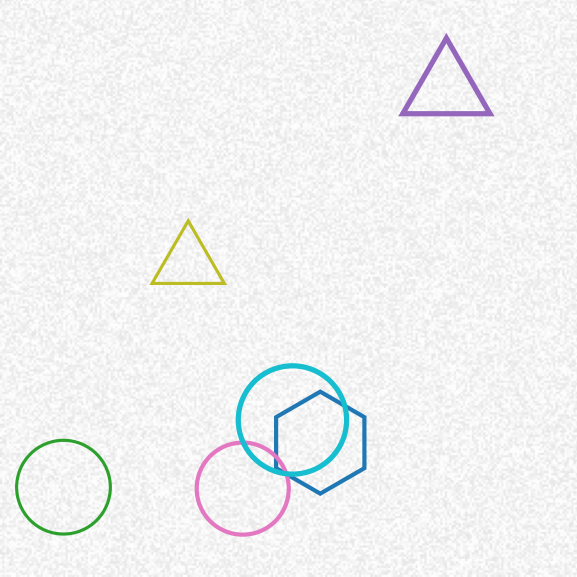[{"shape": "hexagon", "thickness": 2, "radius": 0.44, "center": [0.555, 0.233]}, {"shape": "circle", "thickness": 1.5, "radius": 0.41, "center": [0.11, 0.156]}, {"shape": "triangle", "thickness": 2.5, "radius": 0.44, "center": [0.773, 0.846]}, {"shape": "circle", "thickness": 2, "radius": 0.4, "center": [0.42, 0.153]}, {"shape": "triangle", "thickness": 1.5, "radius": 0.36, "center": [0.326, 0.544]}, {"shape": "circle", "thickness": 2.5, "radius": 0.47, "center": [0.506, 0.272]}]